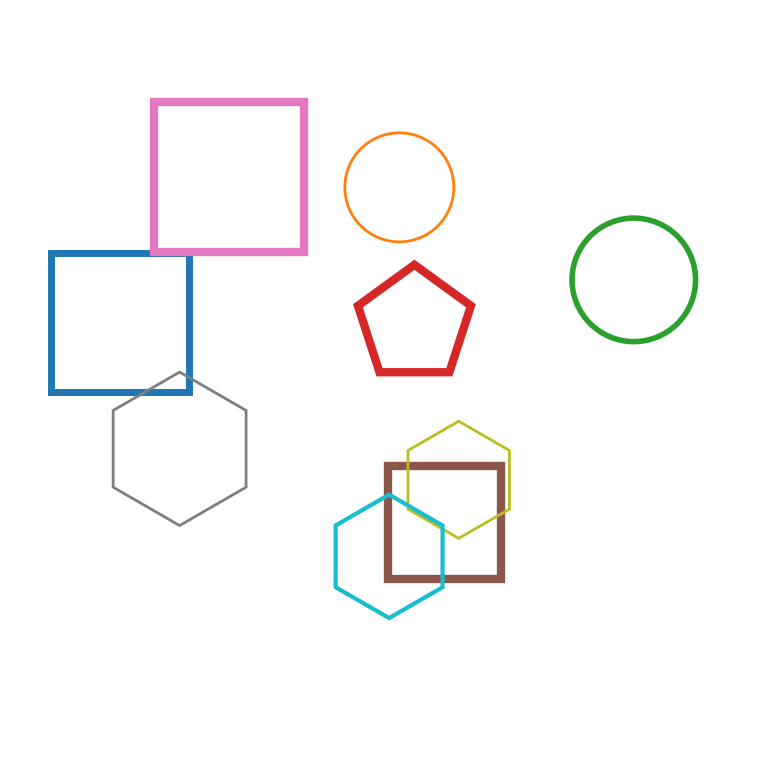[{"shape": "square", "thickness": 2.5, "radius": 0.45, "center": [0.156, 0.581]}, {"shape": "circle", "thickness": 1, "radius": 0.35, "center": [0.519, 0.757]}, {"shape": "circle", "thickness": 2, "radius": 0.4, "center": [0.823, 0.637]}, {"shape": "pentagon", "thickness": 3, "radius": 0.39, "center": [0.538, 0.579]}, {"shape": "square", "thickness": 3, "radius": 0.37, "center": [0.577, 0.321]}, {"shape": "square", "thickness": 3, "radius": 0.49, "center": [0.297, 0.77]}, {"shape": "hexagon", "thickness": 1, "radius": 0.5, "center": [0.233, 0.417]}, {"shape": "hexagon", "thickness": 1, "radius": 0.38, "center": [0.596, 0.377]}, {"shape": "hexagon", "thickness": 1.5, "radius": 0.4, "center": [0.505, 0.277]}]